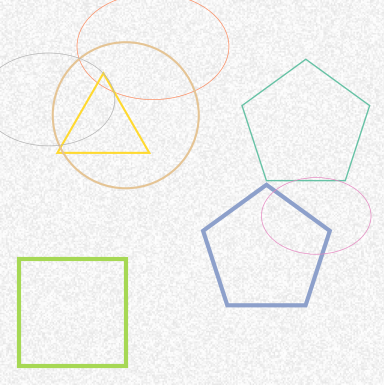[{"shape": "pentagon", "thickness": 1, "radius": 0.87, "center": [0.794, 0.672]}, {"shape": "oval", "thickness": 0.5, "radius": 0.99, "center": [0.397, 0.879]}, {"shape": "pentagon", "thickness": 3, "radius": 0.87, "center": [0.692, 0.347]}, {"shape": "oval", "thickness": 0.5, "radius": 0.71, "center": [0.821, 0.439]}, {"shape": "square", "thickness": 3, "radius": 0.69, "center": [0.189, 0.188]}, {"shape": "triangle", "thickness": 1.5, "radius": 0.69, "center": [0.268, 0.672]}, {"shape": "circle", "thickness": 1.5, "radius": 0.95, "center": [0.327, 0.701]}, {"shape": "oval", "thickness": 0.5, "radius": 0.86, "center": [0.126, 0.742]}]